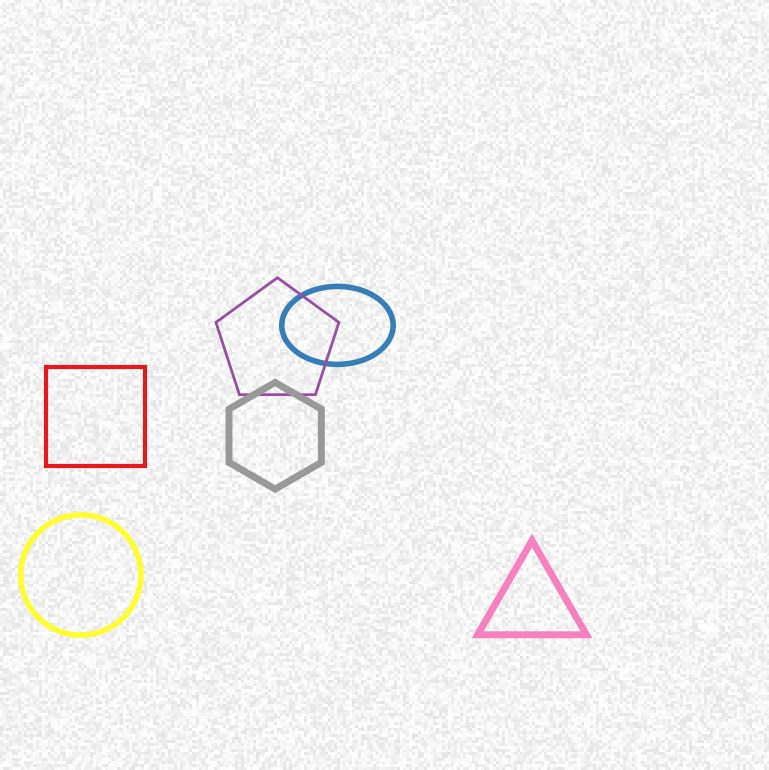[{"shape": "square", "thickness": 1.5, "radius": 0.32, "center": [0.124, 0.459]}, {"shape": "oval", "thickness": 2, "radius": 0.36, "center": [0.438, 0.577]}, {"shape": "pentagon", "thickness": 1, "radius": 0.42, "center": [0.36, 0.555]}, {"shape": "circle", "thickness": 2, "radius": 0.39, "center": [0.105, 0.253]}, {"shape": "triangle", "thickness": 2.5, "radius": 0.41, "center": [0.691, 0.216]}, {"shape": "hexagon", "thickness": 2.5, "radius": 0.35, "center": [0.357, 0.434]}]